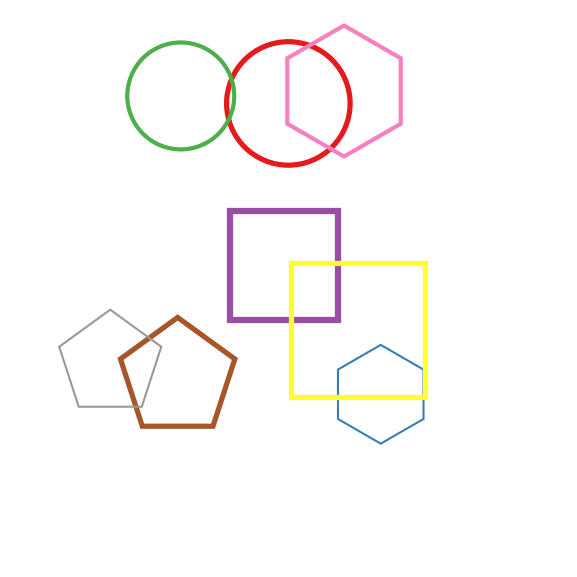[{"shape": "circle", "thickness": 2.5, "radius": 0.53, "center": [0.499, 0.82]}, {"shape": "hexagon", "thickness": 1, "radius": 0.43, "center": [0.659, 0.316]}, {"shape": "circle", "thickness": 2, "radius": 0.46, "center": [0.313, 0.833]}, {"shape": "square", "thickness": 3, "radius": 0.47, "center": [0.492, 0.539]}, {"shape": "square", "thickness": 2.5, "radius": 0.58, "center": [0.619, 0.428]}, {"shape": "pentagon", "thickness": 2.5, "radius": 0.52, "center": [0.308, 0.345]}, {"shape": "hexagon", "thickness": 2, "radius": 0.57, "center": [0.596, 0.842]}, {"shape": "pentagon", "thickness": 1, "radius": 0.46, "center": [0.191, 0.37]}]